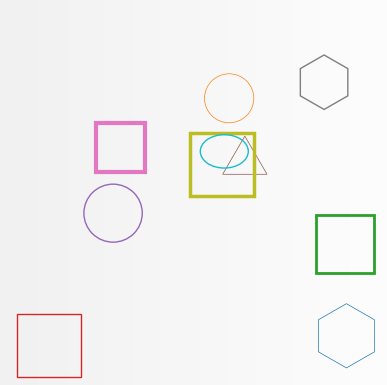[{"shape": "hexagon", "thickness": 0.5, "radius": 0.42, "center": [0.894, 0.128]}, {"shape": "circle", "thickness": 0.5, "radius": 0.32, "center": [0.591, 0.745]}, {"shape": "square", "thickness": 2, "radius": 0.38, "center": [0.89, 0.366]}, {"shape": "square", "thickness": 1, "radius": 0.41, "center": [0.127, 0.101]}, {"shape": "circle", "thickness": 1, "radius": 0.38, "center": [0.292, 0.446]}, {"shape": "triangle", "thickness": 0.5, "radius": 0.33, "center": [0.632, 0.58]}, {"shape": "square", "thickness": 3, "radius": 0.32, "center": [0.311, 0.617]}, {"shape": "hexagon", "thickness": 1, "radius": 0.35, "center": [0.836, 0.786]}, {"shape": "square", "thickness": 2.5, "radius": 0.41, "center": [0.573, 0.573]}, {"shape": "oval", "thickness": 1, "radius": 0.31, "center": [0.579, 0.607]}]